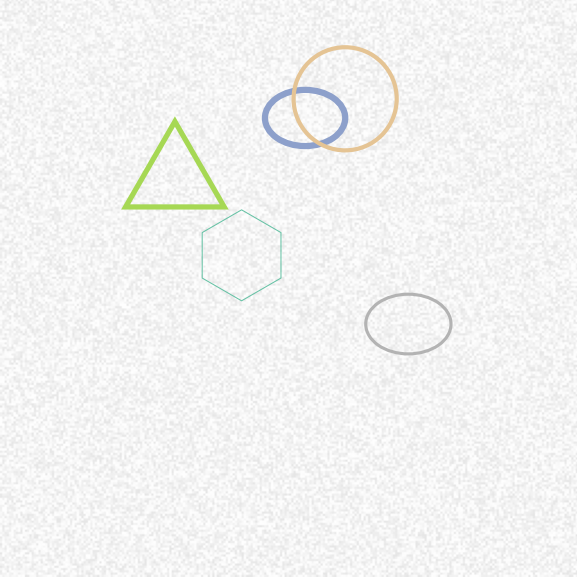[{"shape": "hexagon", "thickness": 0.5, "radius": 0.39, "center": [0.418, 0.557]}, {"shape": "oval", "thickness": 3, "radius": 0.35, "center": [0.528, 0.795]}, {"shape": "triangle", "thickness": 2.5, "radius": 0.49, "center": [0.303, 0.69]}, {"shape": "circle", "thickness": 2, "radius": 0.45, "center": [0.598, 0.828]}, {"shape": "oval", "thickness": 1.5, "radius": 0.37, "center": [0.707, 0.438]}]